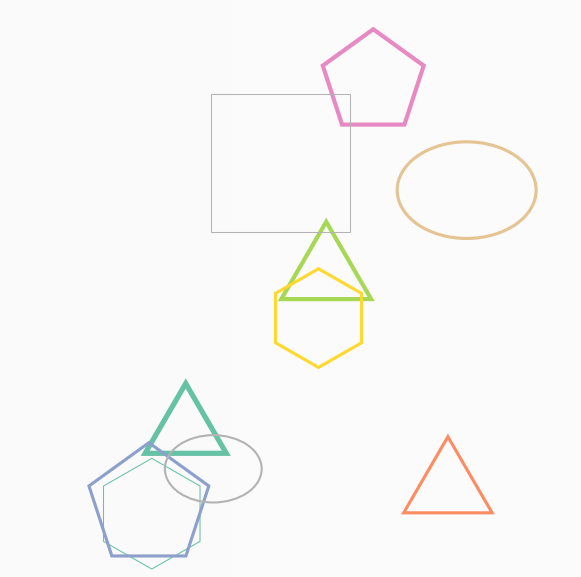[{"shape": "triangle", "thickness": 2.5, "radius": 0.4, "center": [0.32, 0.254]}, {"shape": "hexagon", "thickness": 0.5, "radius": 0.48, "center": [0.261, 0.11]}, {"shape": "triangle", "thickness": 1.5, "radius": 0.44, "center": [0.771, 0.155]}, {"shape": "pentagon", "thickness": 1.5, "radius": 0.54, "center": [0.256, 0.124]}, {"shape": "pentagon", "thickness": 2, "radius": 0.46, "center": [0.642, 0.857]}, {"shape": "triangle", "thickness": 2, "radius": 0.45, "center": [0.561, 0.526]}, {"shape": "hexagon", "thickness": 1.5, "radius": 0.43, "center": [0.548, 0.448]}, {"shape": "oval", "thickness": 1.5, "radius": 0.6, "center": [0.803, 0.67]}, {"shape": "square", "thickness": 0.5, "radius": 0.6, "center": [0.483, 0.717]}, {"shape": "oval", "thickness": 1, "radius": 0.42, "center": [0.367, 0.187]}]